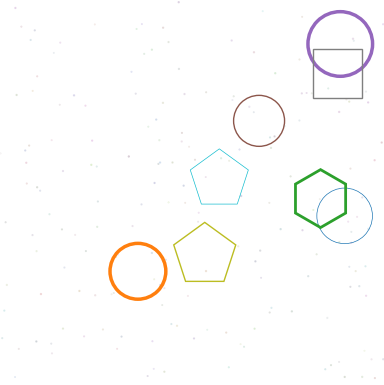[{"shape": "circle", "thickness": 0.5, "radius": 0.36, "center": [0.895, 0.439]}, {"shape": "circle", "thickness": 2.5, "radius": 0.36, "center": [0.358, 0.295]}, {"shape": "hexagon", "thickness": 2, "radius": 0.38, "center": [0.833, 0.484]}, {"shape": "circle", "thickness": 2.5, "radius": 0.42, "center": [0.884, 0.886]}, {"shape": "circle", "thickness": 1, "radius": 0.33, "center": [0.673, 0.686]}, {"shape": "square", "thickness": 1, "radius": 0.32, "center": [0.877, 0.808]}, {"shape": "pentagon", "thickness": 1, "radius": 0.42, "center": [0.532, 0.338]}, {"shape": "pentagon", "thickness": 0.5, "radius": 0.4, "center": [0.57, 0.534]}]